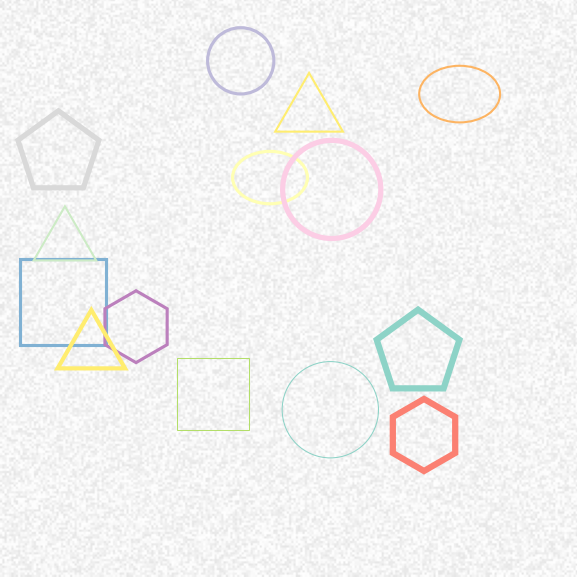[{"shape": "circle", "thickness": 0.5, "radius": 0.42, "center": [0.572, 0.29]}, {"shape": "pentagon", "thickness": 3, "radius": 0.38, "center": [0.724, 0.388]}, {"shape": "oval", "thickness": 1.5, "radius": 0.32, "center": [0.468, 0.692]}, {"shape": "circle", "thickness": 1.5, "radius": 0.29, "center": [0.417, 0.894]}, {"shape": "hexagon", "thickness": 3, "radius": 0.31, "center": [0.734, 0.246]}, {"shape": "square", "thickness": 1.5, "radius": 0.38, "center": [0.109, 0.476]}, {"shape": "oval", "thickness": 1, "radius": 0.35, "center": [0.796, 0.836]}, {"shape": "square", "thickness": 0.5, "radius": 0.31, "center": [0.37, 0.317]}, {"shape": "circle", "thickness": 2.5, "radius": 0.42, "center": [0.574, 0.671]}, {"shape": "pentagon", "thickness": 2.5, "radius": 0.37, "center": [0.101, 0.734]}, {"shape": "hexagon", "thickness": 1.5, "radius": 0.31, "center": [0.236, 0.433]}, {"shape": "triangle", "thickness": 1, "radius": 0.31, "center": [0.112, 0.579]}, {"shape": "triangle", "thickness": 1, "radius": 0.34, "center": [0.535, 0.805]}, {"shape": "triangle", "thickness": 2, "radius": 0.34, "center": [0.158, 0.395]}]